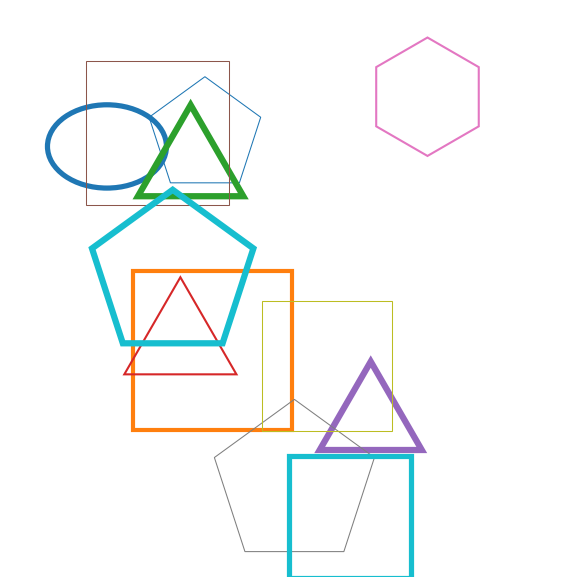[{"shape": "pentagon", "thickness": 0.5, "radius": 0.51, "center": [0.355, 0.765]}, {"shape": "oval", "thickness": 2.5, "radius": 0.52, "center": [0.185, 0.746]}, {"shape": "square", "thickness": 2, "radius": 0.69, "center": [0.368, 0.392]}, {"shape": "triangle", "thickness": 3, "radius": 0.53, "center": [0.33, 0.712]}, {"shape": "triangle", "thickness": 1, "radius": 0.56, "center": [0.312, 0.407]}, {"shape": "triangle", "thickness": 3, "radius": 0.51, "center": [0.642, 0.271]}, {"shape": "square", "thickness": 0.5, "radius": 0.62, "center": [0.273, 0.769]}, {"shape": "hexagon", "thickness": 1, "radius": 0.51, "center": [0.74, 0.832]}, {"shape": "pentagon", "thickness": 0.5, "radius": 0.73, "center": [0.51, 0.162]}, {"shape": "square", "thickness": 0.5, "radius": 0.56, "center": [0.566, 0.366]}, {"shape": "pentagon", "thickness": 3, "radius": 0.73, "center": [0.299, 0.524]}, {"shape": "square", "thickness": 2.5, "radius": 0.53, "center": [0.606, 0.104]}]